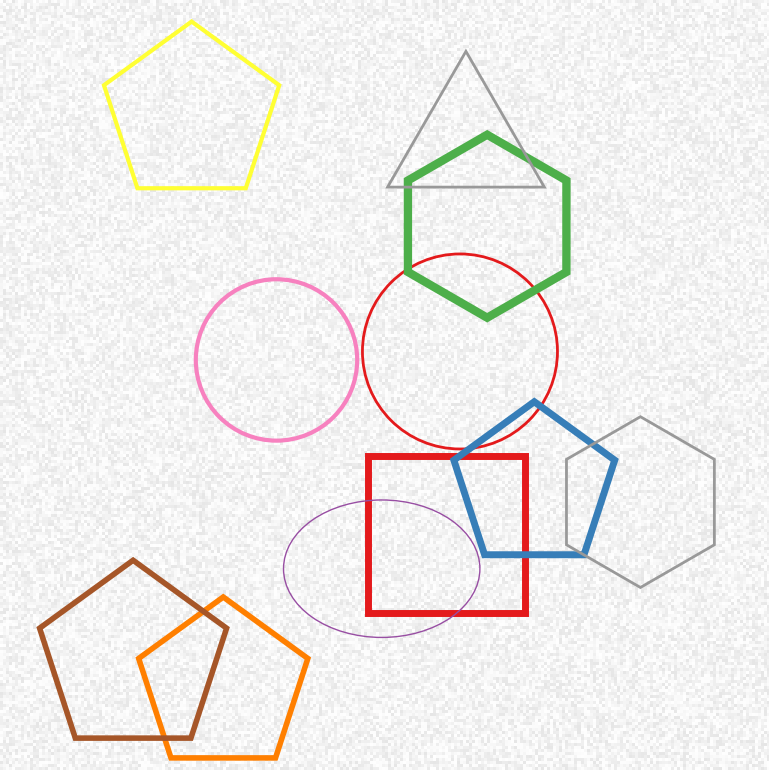[{"shape": "circle", "thickness": 1, "radius": 0.63, "center": [0.597, 0.544]}, {"shape": "square", "thickness": 2.5, "radius": 0.51, "center": [0.58, 0.306]}, {"shape": "pentagon", "thickness": 2.5, "radius": 0.55, "center": [0.694, 0.368]}, {"shape": "hexagon", "thickness": 3, "radius": 0.59, "center": [0.633, 0.706]}, {"shape": "oval", "thickness": 0.5, "radius": 0.64, "center": [0.496, 0.261]}, {"shape": "pentagon", "thickness": 2, "radius": 0.58, "center": [0.29, 0.109]}, {"shape": "pentagon", "thickness": 1.5, "radius": 0.6, "center": [0.249, 0.852]}, {"shape": "pentagon", "thickness": 2, "radius": 0.64, "center": [0.173, 0.145]}, {"shape": "circle", "thickness": 1.5, "radius": 0.52, "center": [0.359, 0.533]}, {"shape": "hexagon", "thickness": 1, "radius": 0.55, "center": [0.832, 0.348]}, {"shape": "triangle", "thickness": 1, "radius": 0.59, "center": [0.605, 0.816]}]